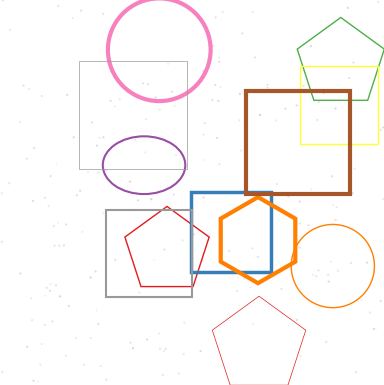[{"shape": "pentagon", "thickness": 1, "radius": 0.58, "center": [0.434, 0.349]}, {"shape": "pentagon", "thickness": 0.5, "radius": 0.64, "center": [0.673, 0.103]}, {"shape": "square", "thickness": 2.5, "radius": 0.52, "center": [0.6, 0.397]}, {"shape": "pentagon", "thickness": 1, "radius": 0.59, "center": [0.885, 0.836]}, {"shape": "oval", "thickness": 1.5, "radius": 0.54, "center": [0.374, 0.571]}, {"shape": "hexagon", "thickness": 3, "radius": 0.56, "center": [0.67, 0.376]}, {"shape": "circle", "thickness": 1, "radius": 0.54, "center": [0.864, 0.309]}, {"shape": "square", "thickness": 1, "radius": 0.51, "center": [0.881, 0.727]}, {"shape": "square", "thickness": 3, "radius": 0.67, "center": [0.773, 0.63]}, {"shape": "circle", "thickness": 3, "radius": 0.67, "center": [0.414, 0.871]}, {"shape": "square", "thickness": 1.5, "radius": 0.56, "center": [0.387, 0.342]}, {"shape": "square", "thickness": 0.5, "radius": 0.7, "center": [0.345, 0.701]}]